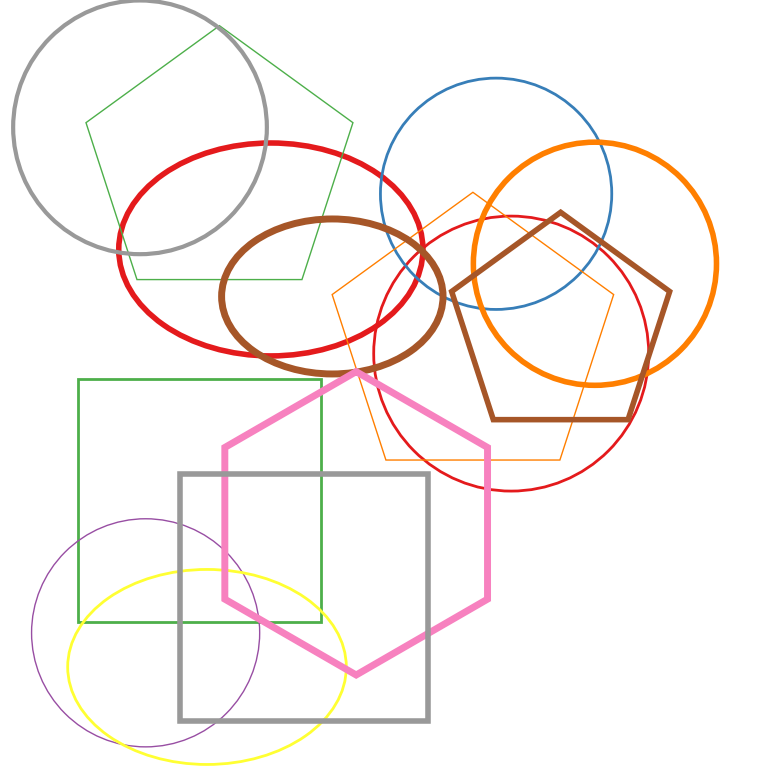[{"shape": "oval", "thickness": 2, "radius": 0.99, "center": [0.352, 0.676]}, {"shape": "circle", "thickness": 1, "radius": 0.89, "center": [0.664, 0.541]}, {"shape": "circle", "thickness": 1, "radius": 0.75, "center": [0.644, 0.748]}, {"shape": "pentagon", "thickness": 0.5, "radius": 0.91, "center": [0.285, 0.784]}, {"shape": "square", "thickness": 1, "radius": 0.79, "center": [0.26, 0.35]}, {"shape": "circle", "thickness": 0.5, "radius": 0.74, "center": [0.189, 0.178]}, {"shape": "pentagon", "thickness": 0.5, "radius": 0.96, "center": [0.614, 0.558]}, {"shape": "circle", "thickness": 2, "radius": 0.79, "center": [0.773, 0.657]}, {"shape": "oval", "thickness": 1, "radius": 0.9, "center": [0.269, 0.134]}, {"shape": "pentagon", "thickness": 2, "radius": 0.74, "center": [0.728, 0.575]}, {"shape": "oval", "thickness": 2.5, "radius": 0.72, "center": [0.432, 0.615]}, {"shape": "hexagon", "thickness": 2.5, "radius": 0.98, "center": [0.463, 0.32]}, {"shape": "square", "thickness": 2, "radius": 0.8, "center": [0.395, 0.224]}, {"shape": "circle", "thickness": 1.5, "radius": 0.82, "center": [0.182, 0.835]}]